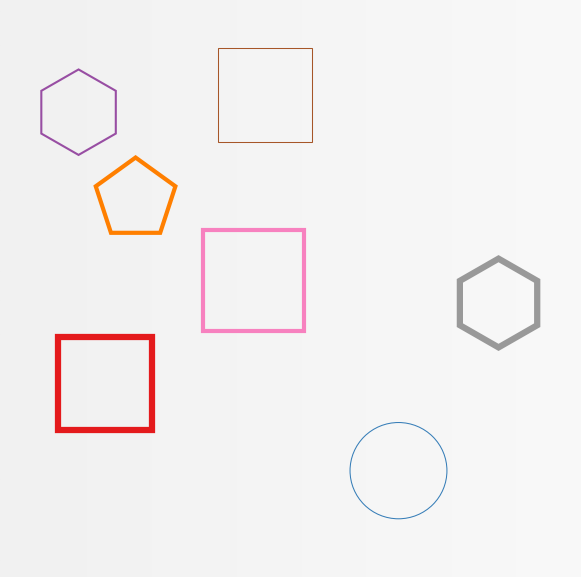[{"shape": "square", "thickness": 3, "radius": 0.4, "center": [0.18, 0.336]}, {"shape": "circle", "thickness": 0.5, "radius": 0.42, "center": [0.686, 0.184]}, {"shape": "hexagon", "thickness": 1, "radius": 0.37, "center": [0.135, 0.805]}, {"shape": "pentagon", "thickness": 2, "radius": 0.36, "center": [0.233, 0.654]}, {"shape": "square", "thickness": 0.5, "radius": 0.41, "center": [0.456, 0.834]}, {"shape": "square", "thickness": 2, "radius": 0.44, "center": [0.436, 0.514]}, {"shape": "hexagon", "thickness": 3, "radius": 0.38, "center": [0.858, 0.474]}]